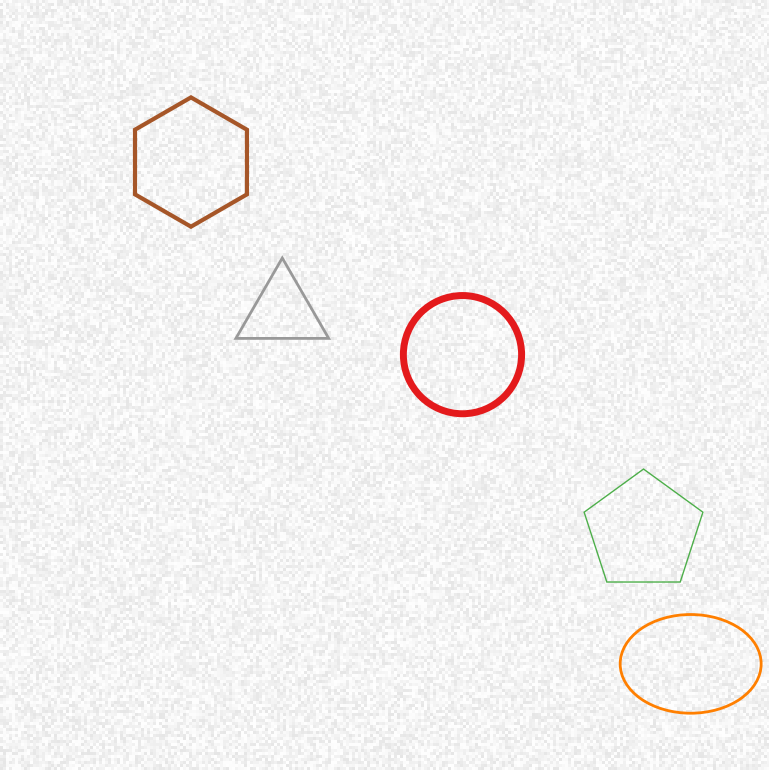[{"shape": "circle", "thickness": 2.5, "radius": 0.38, "center": [0.601, 0.539]}, {"shape": "pentagon", "thickness": 0.5, "radius": 0.41, "center": [0.836, 0.31]}, {"shape": "oval", "thickness": 1, "radius": 0.46, "center": [0.897, 0.138]}, {"shape": "hexagon", "thickness": 1.5, "radius": 0.42, "center": [0.248, 0.79]}, {"shape": "triangle", "thickness": 1, "radius": 0.35, "center": [0.367, 0.595]}]